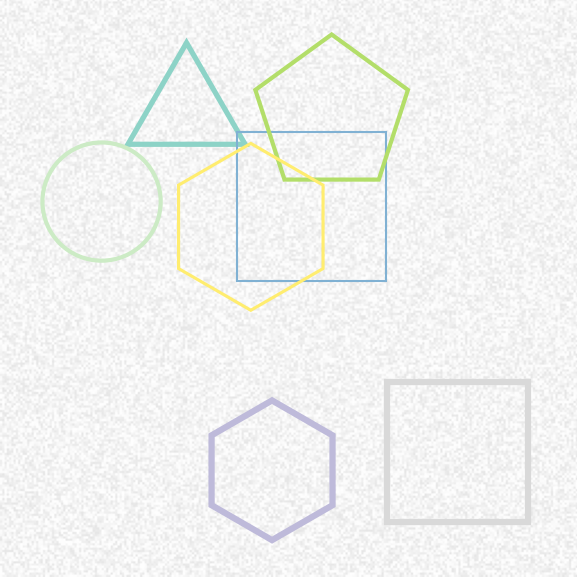[{"shape": "triangle", "thickness": 2.5, "radius": 0.59, "center": [0.323, 0.808]}, {"shape": "hexagon", "thickness": 3, "radius": 0.6, "center": [0.471, 0.185]}, {"shape": "square", "thickness": 1, "radius": 0.64, "center": [0.539, 0.642]}, {"shape": "pentagon", "thickness": 2, "radius": 0.69, "center": [0.574, 0.801]}, {"shape": "square", "thickness": 3, "radius": 0.61, "center": [0.792, 0.217]}, {"shape": "circle", "thickness": 2, "radius": 0.51, "center": [0.176, 0.65]}, {"shape": "hexagon", "thickness": 1.5, "radius": 0.72, "center": [0.434, 0.606]}]